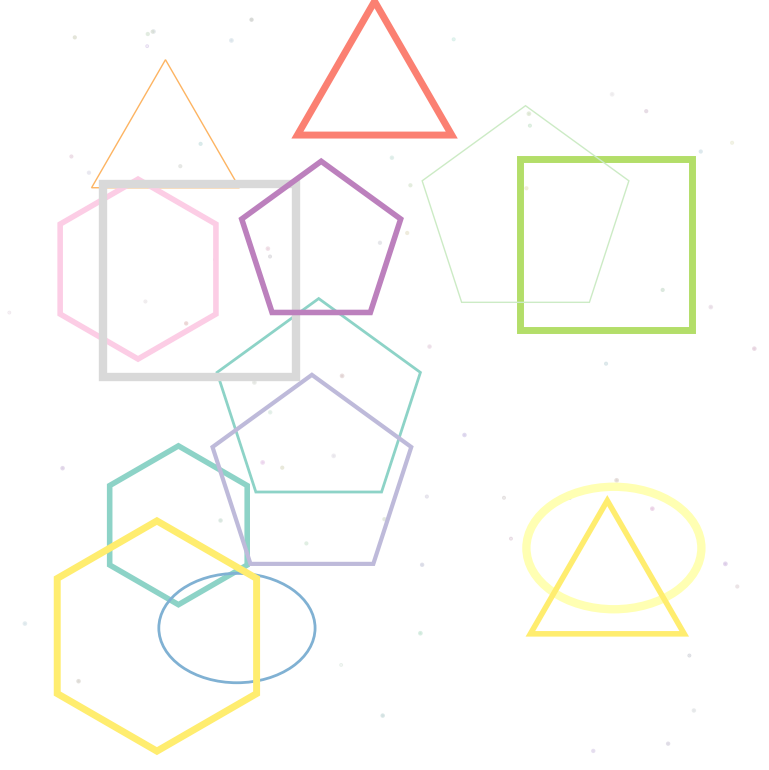[{"shape": "pentagon", "thickness": 1, "radius": 0.69, "center": [0.414, 0.473]}, {"shape": "hexagon", "thickness": 2, "radius": 0.52, "center": [0.232, 0.318]}, {"shape": "oval", "thickness": 3, "radius": 0.57, "center": [0.797, 0.288]}, {"shape": "pentagon", "thickness": 1.5, "radius": 0.68, "center": [0.405, 0.377]}, {"shape": "triangle", "thickness": 2.5, "radius": 0.58, "center": [0.486, 0.882]}, {"shape": "oval", "thickness": 1, "radius": 0.51, "center": [0.308, 0.184]}, {"shape": "triangle", "thickness": 0.5, "radius": 0.55, "center": [0.215, 0.812]}, {"shape": "square", "thickness": 2.5, "radius": 0.56, "center": [0.787, 0.682]}, {"shape": "hexagon", "thickness": 2, "radius": 0.58, "center": [0.179, 0.651]}, {"shape": "square", "thickness": 3, "radius": 0.63, "center": [0.259, 0.636]}, {"shape": "pentagon", "thickness": 2, "radius": 0.54, "center": [0.417, 0.682]}, {"shape": "pentagon", "thickness": 0.5, "radius": 0.71, "center": [0.683, 0.722]}, {"shape": "hexagon", "thickness": 2.5, "radius": 0.75, "center": [0.204, 0.174]}, {"shape": "triangle", "thickness": 2, "radius": 0.58, "center": [0.789, 0.235]}]